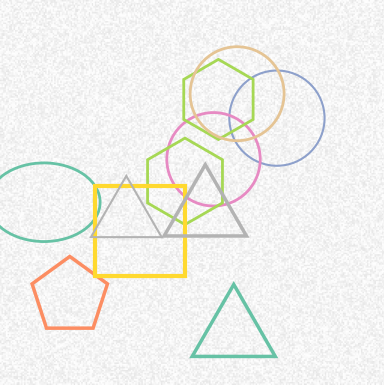[{"shape": "oval", "thickness": 2, "radius": 0.73, "center": [0.114, 0.475]}, {"shape": "triangle", "thickness": 2.5, "radius": 0.62, "center": [0.607, 0.136]}, {"shape": "pentagon", "thickness": 2.5, "radius": 0.51, "center": [0.181, 0.231]}, {"shape": "circle", "thickness": 1.5, "radius": 0.62, "center": [0.719, 0.693]}, {"shape": "circle", "thickness": 2, "radius": 0.61, "center": [0.555, 0.586]}, {"shape": "hexagon", "thickness": 2, "radius": 0.52, "center": [0.567, 0.742]}, {"shape": "hexagon", "thickness": 2, "radius": 0.56, "center": [0.481, 0.529]}, {"shape": "square", "thickness": 3, "radius": 0.58, "center": [0.363, 0.4]}, {"shape": "circle", "thickness": 2, "radius": 0.61, "center": [0.616, 0.757]}, {"shape": "triangle", "thickness": 2.5, "radius": 0.62, "center": [0.533, 0.449]}, {"shape": "triangle", "thickness": 1.5, "radius": 0.53, "center": [0.328, 0.437]}]